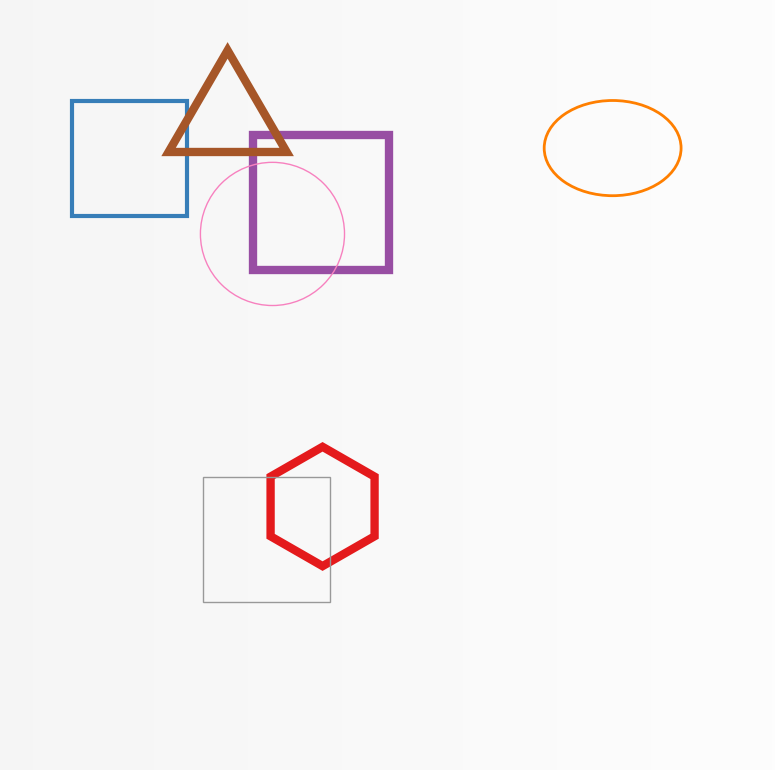[{"shape": "hexagon", "thickness": 3, "radius": 0.39, "center": [0.416, 0.342]}, {"shape": "square", "thickness": 1.5, "radius": 0.37, "center": [0.168, 0.794]}, {"shape": "square", "thickness": 3, "radius": 0.44, "center": [0.415, 0.737]}, {"shape": "oval", "thickness": 1, "radius": 0.44, "center": [0.791, 0.808]}, {"shape": "triangle", "thickness": 3, "radius": 0.44, "center": [0.294, 0.847]}, {"shape": "circle", "thickness": 0.5, "radius": 0.46, "center": [0.352, 0.696]}, {"shape": "square", "thickness": 0.5, "radius": 0.41, "center": [0.344, 0.3]}]